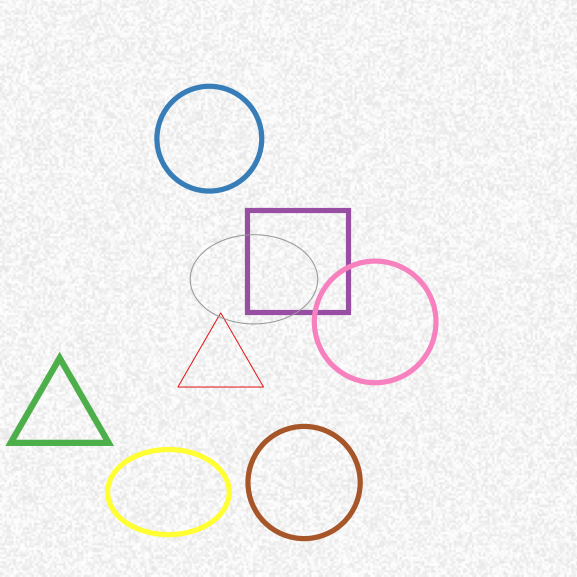[{"shape": "triangle", "thickness": 0.5, "radius": 0.43, "center": [0.382, 0.372]}, {"shape": "circle", "thickness": 2.5, "radius": 0.45, "center": [0.362, 0.759]}, {"shape": "triangle", "thickness": 3, "radius": 0.49, "center": [0.103, 0.281]}, {"shape": "square", "thickness": 2.5, "radius": 0.44, "center": [0.516, 0.547]}, {"shape": "oval", "thickness": 2.5, "radius": 0.53, "center": [0.292, 0.147]}, {"shape": "circle", "thickness": 2.5, "radius": 0.49, "center": [0.527, 0.164]}, {"shape": "circle", "thickness": 2.5, "radius": 0.53, "center": [0.65, 0.442]}, {"shape": "oval", "thickness": 0.5, "radius": 0.55, "center": [0.44, 0.515]}]